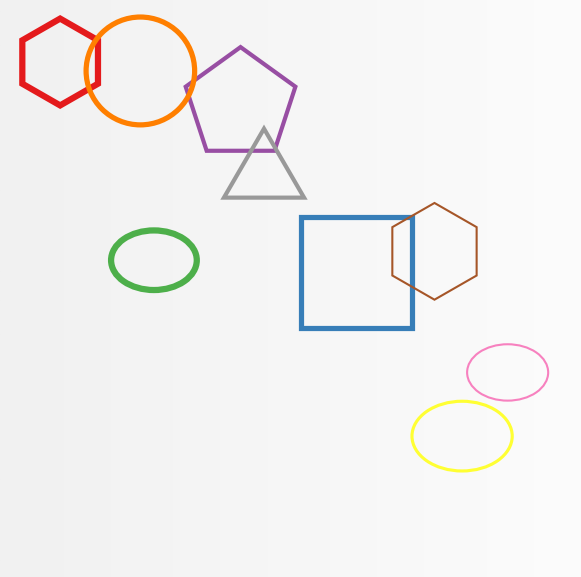[{"shape": "hexagon", "thickness": 3, "radius": 0.38, "center": [0.103, 0.892]}, {"shape": "square", "thickness": 2.5, "radius": 0.48, "center": [0.613, 0.527]}, {"shape": "oval", "thickness": 3, "radius": 0.37, "center": [0.265, 0.549]}, {"shape": "pentagon", "thickness": 2, "radius": 0.5, "center": [0.414, 0.818]}, {"shape": "circle", "thickness": 2.5, "radius": 0.47, "center": [0.241, 0.876]}, {"shape": "oval", "thickness": 1.5, "radius": 0.43, "center": [0.795, 0.244]}, {"shape": "hexagon", "thickness": 1, "radius": 0.42, "center": [0.747, 0.564]}, {"shape": "oval", "thickness": 1, "radius": 0.35, "center": [0.873, 0.354]}, {"shape": "triangle", "thickness": 2, "radius": 0.4, "center": [0.454, 0.697]}]